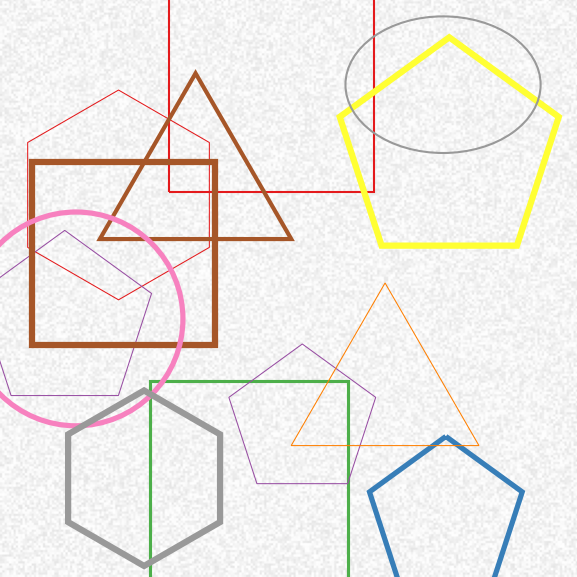[{"shape": "square", "thickness": 1, "radius": 0.89, "center": [0.47, 0.844]}, {"shape": "hexagon", "thickness": 0.5, "radius": 0.91, "center": [0.205, 0.662]}, {"shape": "pentagon", "thickness": 2.5, "radius": 0.7, "center": [0.772, 0.104]}, {"shape": "square", "thickness": 1.5, "radius": 0.86, "center": [0.432, 0.169]}, {"shape": "pentagon", "thickness": 0.5, "radius": 0.79, "center": [0.112, 0.442]}, {"shape": "pentagon", "thickness": 0.5, "radius": 0.67, "center": [0.523, 0.27]}, {"shape": "triangle", "thickness": 0.5, "radius": 0.94, "center": [0.667, 0.321]}, {"shape": "pentagon", "thickness": 3, "radius": 1.0, "center": [0.778, 0.735]}, {"shape": "square", "thickness": 3, "radius": 0.79, "center": [0.213, 0.56]}, {"shape": "triangle", "thickness": 2, "radius": 0.96, "center": [0.339, 0.681]}, {"shape": "circle", "thickness": 2.5, "radius": 0.93, "center": [0.132, 0.447]}, {"shape": "oval", "thickness": 1, "radius": 0.84, "center": [0.767, 0.852]}, {"shape": "hexagon", "thickness": 3, "radius": 0.76, "center": [0.25, 0.171]}]